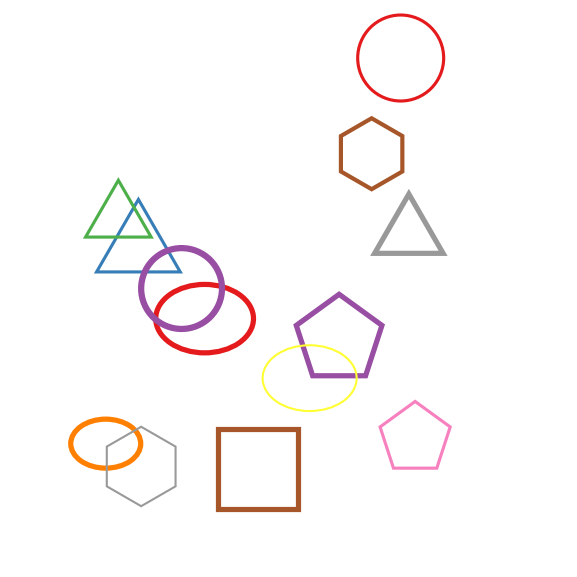[{"shape": "oval", "thickness": 2.5, "radius": 0.42, "center": [0.354, 0.447]}, {"shape": "circle", "thickness": 1.5, "radius": 0.37, "center": [0.694, 0.899]}, {"shape": "triangle", "thickness": 1.5, "radius": 0.42, "center": [0.24, 0.57]}, {"shape": "triangle", "thickness": 1.5, "radius": 0.33, "center": [0.205, 0.621]}, {"shape": "pentagon", "thickness": 2.5, "radius": 0.39, "center": [0.587, 0.412]}, {"shape": "circle", "thickness": 3, "radius": 0.35, "center": [0.314, 0.5]}, {"shape": "oval", "thickness": 2.5, "radius": 0.3, "center": [0.183, 0.231]}, {"shape": "oval", "thickness": 1, "radius": 0.41, "center": [0.536, 0.344]}, {"shape": "square", "thickness": 2.5, "radius": 0.34, "center": [0.446, 0.187]}, {"shape": "hexagon", "thickness": 2, "radius": 0.31, "center": [0.644, 0.733]}, {"shape": "pentagon", "thickness": 1.5, "radius": 0.32, "center": [0.719, 0.24]}, {"shape": "hexagon", "thickness": 1, "radius": 0.34, "center": [0.244, 0.191]}, {"shape": "triangle", "thickness": 2.5, "radius": 0.34, "center": [0.708, 0.595]}]